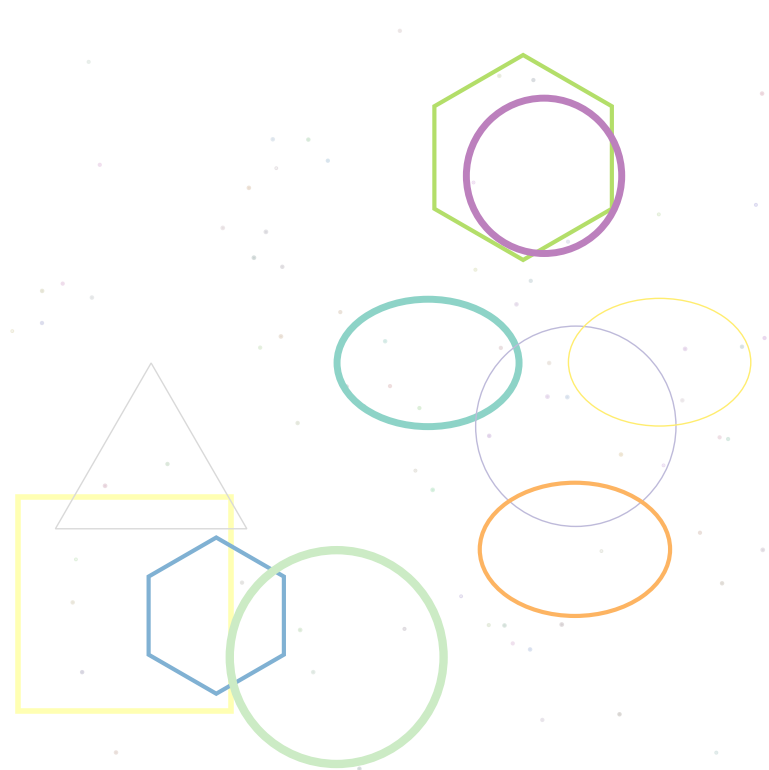[{"shape": "oval", "thickness": 2.5, "radius": 0.59, "center": [0.556, 0.529]}, {"shape": "square", "thickness": 2, "radius": 0.69, "center": [0.162, 0.216]}, {"shape": "circle", "thickness": 0.5, "radius": 0.65, "center": [0.748, 0.446]}, {"shape": "hexagon", "thickness": 1.5, "radius": 0.51, "center": [0.281, 0.201]}, {"shape": "oval", "thickness": 1.5, "radius": 0.62, "center": [0.747, 0.287]}, {"shape": "hexagon", "thickness": 1.5, "radius": 0.67, "center": [0.679, 0.795]}, {"shape": "triangle", "thickness": 0.5, "radius": 0.72, "center": [0.196, 0.385]}, {"shape": "circle", "thickness": 2.5, "radius": 0.5, "center": [0.707, 0.772]}, {"shape": "circle", "thickness": 3, "radius": 0.69, "center": [0.437, 0.147]}, {"shape": "oval", "thickness": 0.5, "radius": 0.59, "center": [0.857, 0.53]}]